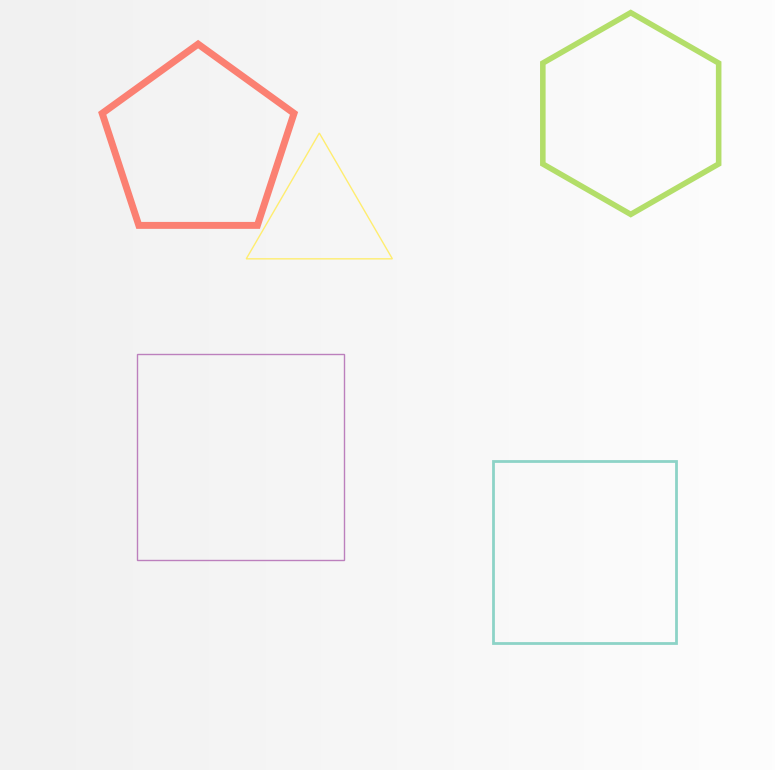[{"shape": "square", "thickness": 1, "radius": 0.59, "center": [0.754, 0.283]}, {"shape": "pentagon", "thickness": 2.5, "radius": 0.65, "center": [0.256, 0.813]}, {"shape": "hexagon", "thickness": 2, "radius": 0.65, "center": [0.814, 0.853]}, {"shape": "square", "thickness": 0.5, "radius": 0.67, "center": [0.31, 0.407]}, {"shape": "triangle", "thickness": 0.5, "radius": 0.54, "center": [0.412, 0.718]}]